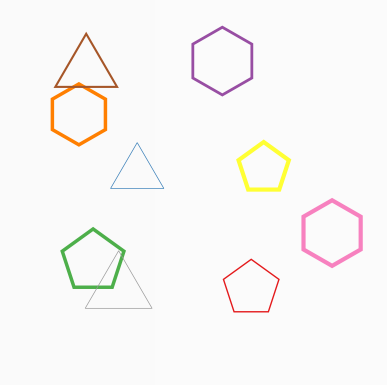[{"shape": "pentagon", "thickness": 1, "radius": 0.38, "center": [0.648, 0.251]}, {"shape": "triangle", "thickness": 0.5, "radius": 0.4, "center": [0.354, 0.55]}, {"shape": "pentagon", "thickness": 2.5, "radius": 0.42, "center": [0.24, 0.322]}, {"shape": "hexagon", "thickness": 2, "radius": 0.44, "center": [0.574, 0.841]}, {"shape": "hexagon", "thickness": 2.5, "radius": 0.4, "center": [0.204, 0.703]}, {"shape": "pentagon", "thickness": 3, "radius": 0.34, "center": [0.681, 0.563]}, {"shape": "triangle", "thickness": 1.5, "radius": 0.46, "center": [0.222, 0.82]}, {"shape": "hexagon", "thickness": 3, "radius": 0.43, "center": [0.857, 0.395]}, {"shape": "triangle", "thickness": 0.5, "radius": 0.5, "center": [0.306, 0.249]}]